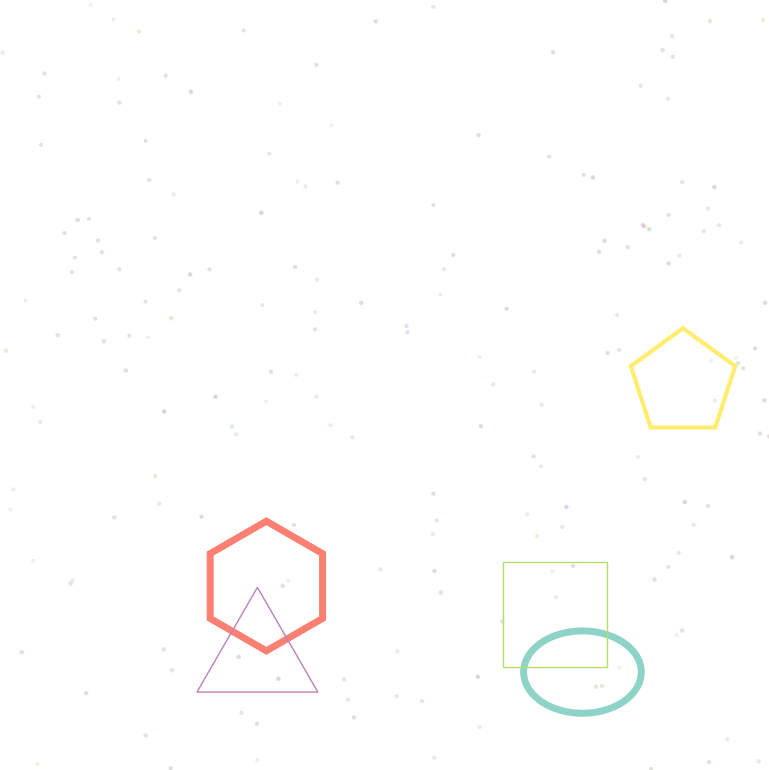[{"shape": "oval", "thickness": 2.5, "radius": 0.38, "center": [0.756, 0.127]}, {"shape": "hexagon", "thickness": 2.5, "radius": 0.42, "center": [0.346, 0.239]}, {"shape": "square", "thickness": 0.5, "radius": 0.34, "center": [0.72, 0.202]}, {"shape": "triangle", "thickness": 0.5, "radius": 0.45, "center": [0.334, 0.147]}, {"shape": "pentagon", "thickness": 1.5, "radius": 0.36, "center": [0.887, 0.502]}]